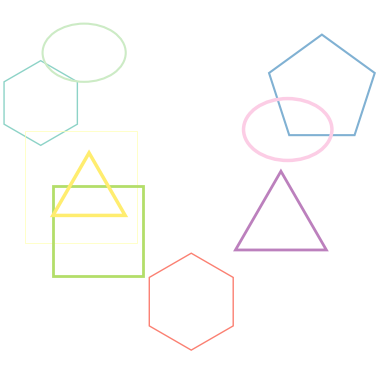[{"shape": "hexagon", "thickness": 1, "radius": 0.55, "center": [0.106, 0.732]}, {"shape": "square", "thickness": 0.5, "radius": 0.73, "center": [0.21, 0.515]}, {"shape": "hexagon", "thickness": 1, "radius": 0.63, "center": [0.497, 0.216]}, {"shape": "pentagon", "thickness": 1.5, "radius": 0.72, "center": [0.836, 0.766]}, {"shape": "square", "thickness": 2, "radius": 0.59, "center": [0.254, 0.401]}, {"shape": "oval", "thickness": 2.5, "radius": 0.57, "center": [0.747, 0.664]}, {"shape": "triangle", "thickness": 2, "radius": 0.68, "center": [0.73, 0.419]}, {"shape": "oval", "thickness": 1.5, "radius": 0.54, "center": [0.219, 0.863]}, {"shape": "triangle", "thickness": 2.5, "radius": 0.54, "center": [0.231, 0.495]}]